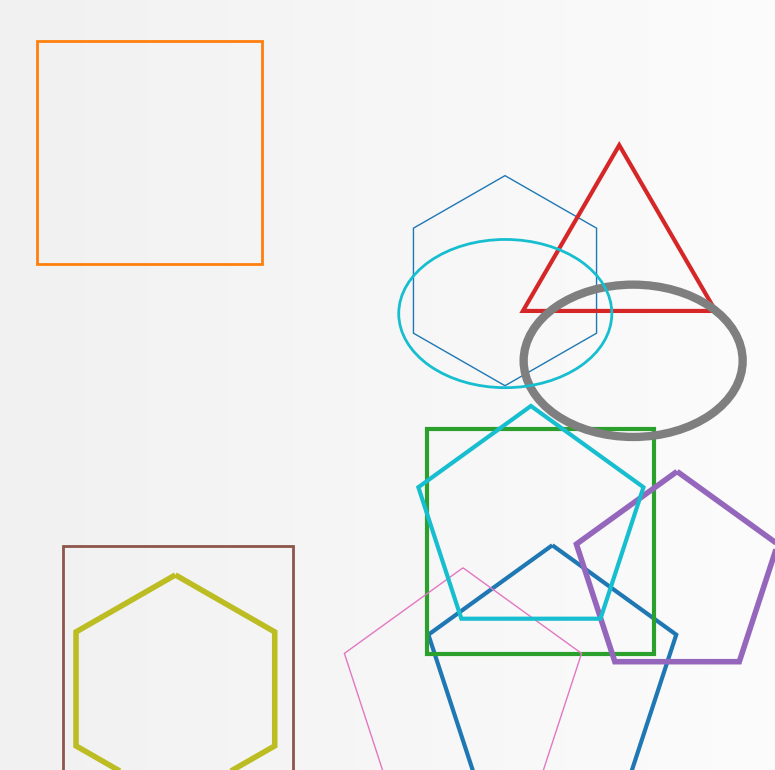[{"shape": "hexagon", "thickness": 0.5, "radius": 0.68, "center": [0.652, 0.635]}, {"shape": "pentagon", "thickness": 1.5, "radius": 0.84, "center": [0.713, 0.124]}, {"shape": "square", "thickness": 1, "radius": 0.72, "center": [0.192, 0.802]}, {"shape": "square", "thickness": 1.5, "radius": 0.73, "center": [0.697, 0.297]}, {"shape": "triangle", "thickness": 1.5, "radius": 0.72, "center": [0.799, 0.668]}, {"shape": "pentagon", "thickness": 2, "radius": 0.68, "center": [0.874, 0.251]}, {"shape": "square", "thickness": 1, "radius": 0.74, "center": [0.23, 0.142]}, {"shape": "pentagon", "thickness": 0.5, "radius": 0.8, "center": [0.597, 0.102]}, {"shape": "oval", "thickness": 3, "radius": 0.71, "center": [0.817, 0.531]}, {"shape": "hexagon", "thickness": 2, "radius": 0.74, "center": [0.226, 0.105]}, {"shape": "oval", "thickness": 1, "radius": 0.69, "center": [0.652, 0.593]}, {"shape": "pentagon", "thickness": 1.5, "radius": 0.76, "center": [0.685, 0.32]}]